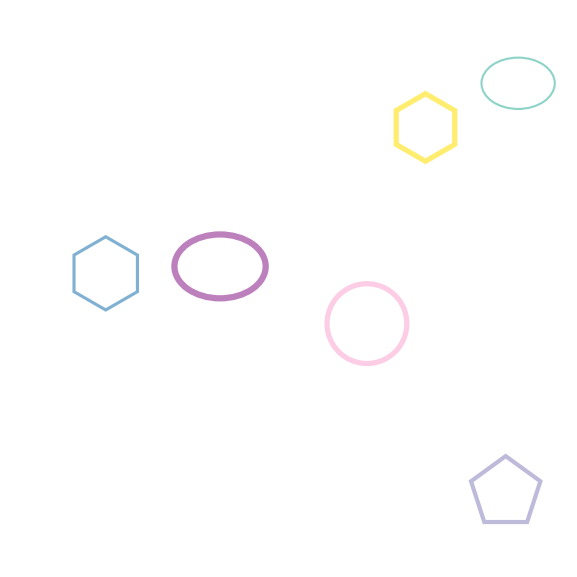[{"shape": "oval", "thickness": 1, "radius": 0.32, "center": [0.897, 0.855]}, {"shape": "pentagon", "thickness": 2, "radius": 0.32, "center": [0.876, 0.146]}, {"shape": "hexagon", "thickness": 1.5, "radius": 0.32, "center": [0.183, 0.526]}, {"shape": "circle", "thickness": 2.5, "radius": 0.35, "center": [0.635, 0.439]}, {"shape": "oval", "thickness": 3, "radius": 0.4, "center": [0.381, 0.538]}, {"shape": "hexagon", "thickness": 2.5, "radius": 0.29, "center": [0.737, 0.778]}]